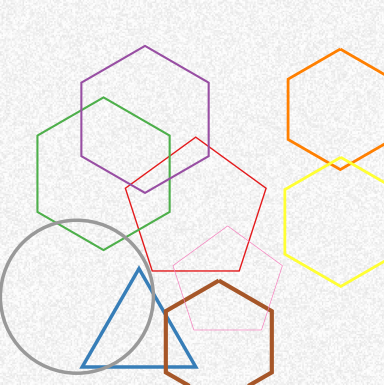[{"shape": "pentagon", "thickness": 1, "radius": 0.96, "center": [0.508, 0.452]}, {"shape": "triangle", "thickness": 2.5, "radius": 0.85, "center": [0.361, 0.132]}, {"shape": "hexagon", "thickness": 1.5, "radius": 0.99, "center": [0.269, 0.549]}, {"shape": "hexagon", "thickness": 1.5, "radius": 0.95, "center": [0.377, 0.69]}, {"shape": "hexagon", "thickness": 2, "radius": 0.78, "center": [0.884, 0.716]}, {"shape": "hexagon", "thickness": 2, "radius": 0.84, "center": [0.885, 0.424]}, {"shape": "hexagon", "thickness": 3, "radius": 0.79, "center": [0.568, 0.112]}, {"shape": "pentagon", "thickness": 0.5, "radius": 0.75, "center": [0.591, 0.264]}, {"shape": "circle", "thickness": 2.5, "radius": 0.99, "center": [0.2, 0.229]}]